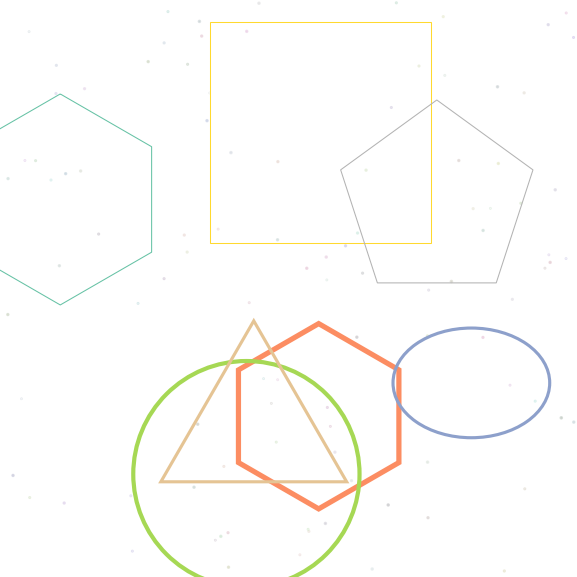[{"shape": "hexagon", "thickness": 0.5, "radius": 0.91, "center": [0.104, 0.654]}, {"shape": "hexagon", "thickness": 2.5, "radius": 0.8, "center": [0.552, 0.278]}, {"shape": "oval", "thickness": 1.5, "radius": 0.68, "center": [0.816, 0.336]}, {"shape": "circle", "thickness": 2, "radius": 0.98, "center": [0.427, 0.178]}, {"shape": "square", "thickness": 0.5, "radius": 0.96, "center": [0.555, 0.769]}, {"shape": "triangle", "thickness": 1.5, "radius": 0.93, "center": [0.439, 0.258]}, {"shape": "pentagon", "thickness": 0.5, "radius": 0.88, "center": [0.756, 0.651]}]